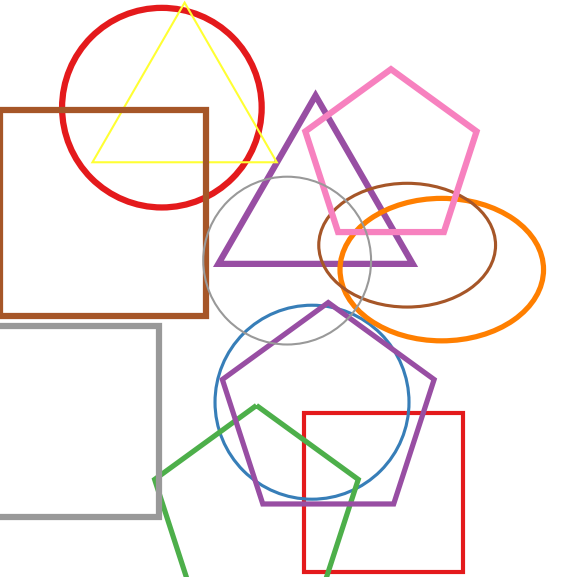[{"shape": "square", "thickness": 2, "radius": 0.69, "center": [0.664, 0.147]}, {"shape": "circle", "thickness": 3, "radius": 0.86, "center": [0.28, 0.813]}, {"shape": "circle", "thickness": 1.5, "radius": 0.84, "center": [0.54, 0.303]}, {"shape": "pentagon", "thickness": 2.5, "radius": 0.93, "center": [0.444, 0.112]}, {"shape": "pentagon", "thickness": 2.5, "radius": 0.96, "center": [0.568, 0.282]}, {"shape": "triangle", "thickness": 3, "radius": 0.97, "center": [0.546, 0.639]}, {"shape": "oval", "thickness": 2.5, "radius": 0.88, "center": [0.765, 0.532]}, {"shape": "triangle", "thickness": 1, "radius": 0.92, "center": [0.32, 0.81]}, {"shape": "oval", "thickness": 1.5, "radius": 0.77, "center": [0.705, 0.575]}, {"shape": "square", "thickness": 3, "radius": 0.89, "center": [0.179, 0.63]}, {"shape": "pentagon", "thickness": 3, "radius": 0.78, "center": [0.677, 0.723]}, {"shape": "circle", "thickness": 1, "radius": 0.73, "center": [0.497, 0.548]}, {"shape": "square", "thickness": 3, "radius": 0.83, "center": [0.11, 0.269]}]